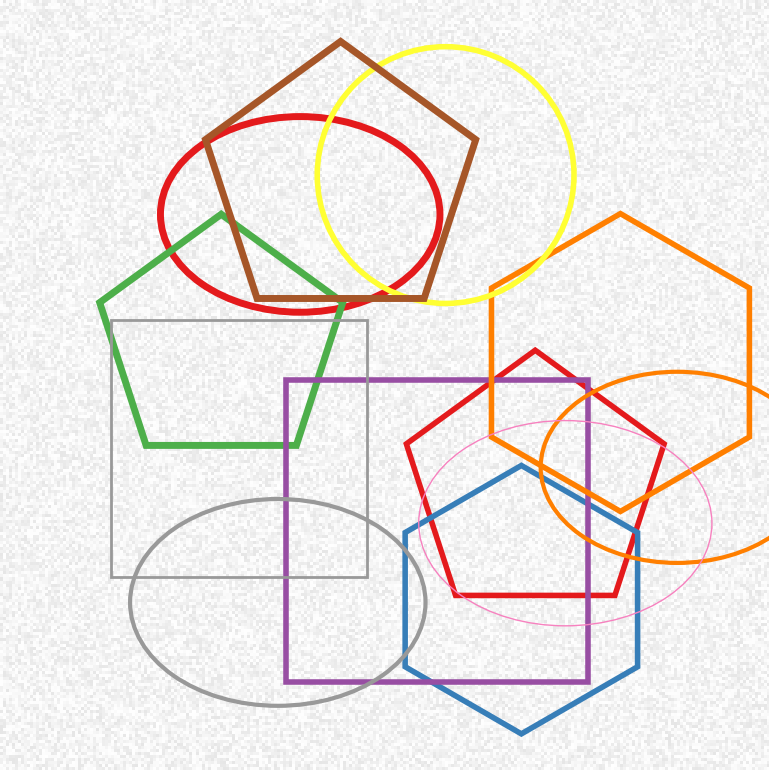[{"shape": "pentagon", "thickness": 2, "radius": 0.88, "center": [0.695, 0.369]}, {"shape": "oval", "thickness": 2.5, "radius": 0.91, "center": [0.39, 0.722]}, {"shape": "hexagon", "thickness": 2, "radius": 0.87, "center": [0.677, 0.221]}, {"shape": "pentagon", "thickness": 2.5, "radius": 0.83, "center": [0.287, 0.556]}, {"shape": "square", "thickness": 2, "radius": 0.98, "center": [0.567, 0.311]}, {"shape": "oval", "thickness": 1.5, "radius": 0.89, "center": [0.879, 0.393]}, {"shape": "hexagon", "thickness": 2, "radius": 0.97, "center": [0.806, 0.529]}, {"shape": "circle", "thickness": 2, "radius": 0.83, "center": [0.579, 0.773]}, {"shape": "pentagon", "thickness": 2.5, "radius": 0.92, "center": [0.442, 0.762]}, {"shape": "oval", "thickness": 0.5, "radius": 0.95, "center": [0.734, 0.321]}, {"shape": "square", "thickness": 1, "radius": 0.83, "center": [0.31, 0.418]}, {"shape": "oval", "thickness": 1.5, "radius": 0.96, "center": [0.361, 0.218]}]